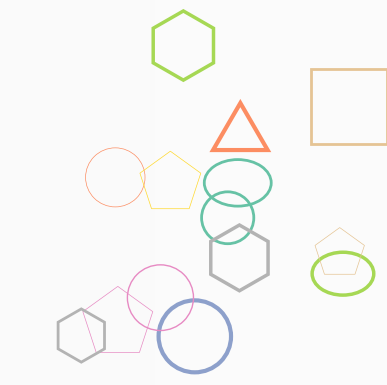[{"shape": "circle", "thickness": 2, "radius": 0.34, "center": [0.588, 0.434]}, {"shape": "oval", "thickness": 2, "radius": 0.43, "center": [0.614, 0.525]}, {"shape": "circle", "thickness": 0.5, "radius": 0.38, "center": [0.298, 0.539]}, {"shape": "triangle", "thickness": 3, "radius": 0.41, "center": [0.62, 0.651]}, {"shape": "circle", "thickness": 3, "radius": 0.47, "center": [0.503, 0.126]}, {"shape": "pentagon", "thickness": 0.5, "radius": 0.47, "center": [0.304, 0.161]}, {"shape": "circle", "thickness": 1, "radius": 0.43, "center": [0.414, 0.227]}, {"shape": "hexagon", "thickness": 2.5, "radius": 0.45, "center": [0.473, 0.882]}, {"shape": "oval", "thickness": 2.5, "radius": 0.4, "center": [0.885, 0.289]}, {"shape": "pentagon", "thickness": 0.5, "radius": 0.41, "center": [0.44, 0.525]}, {"shape": "square", "thickness": 2, "radius": 0.49, "center": [0.9, 0.723]}, {"shape": "pentagon", "thickness": 0.5, "radius": 0.34, "center": [0.877, 0.342]}, {"shape": "hexagon", "thickness": 2, "radius": 0.35, "center": [0.21, 0.128]}, {"shape": "hexagon", "thickness": 2.5, "radius": 0.43, "center": [0.618, 0.33]}]